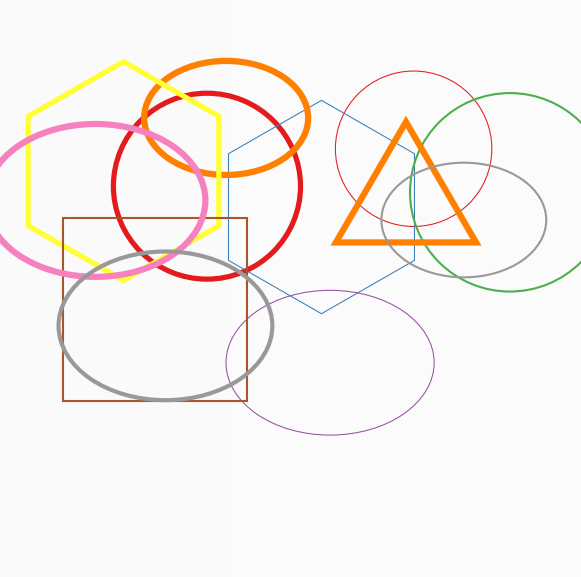[{"shape": "circle", "thickness": 0.5, "radius": 0.67, "center": [0.712, 0.742]}, {"shape": "circle", "thickness": 2.5, "radius": 0.8, "center": [0.356, 0.677]}, {"shape": "hexagon", "thickness": 0.5, "radius": 0.92, "center": [0.553, 0.641]}, {"shape": "circle", "thickness": 1, "radius": 0.86, "center": [0.877, 0.666]}, {"shape": "oval", "thickness": 0.5, "radius": 0.9, "center": [0.568, 0.371]}, {"shape": "oval", "thickness": 3, "radius": 0.71, "center": [0.389, 0.795]}, {"shape": "triangle", "thickness": 3, "radius": 0.7, "center": [0.698, 0.649]}, {"shape": "hexagon", "thickness": 2.5, "radius": 0.95, "center": [0.212, 0.703]}, {"shape": "square", "thickness": 1, "radius": 0.79, "center": [0.267, 0.464]}, {"shape": "oval", "thickness": 3, "radius": 0.95, "center": [0.164, 0.652]}, {"shape": "oval", "thickness": 2, "radius": 0.92, "center": [0.285, 0.435]}, {"shape": "oval", "thickness": 1, "radius": 0.71, "center": [0.798, 0.618]}]